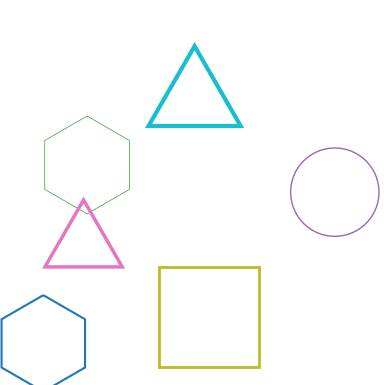[{"shape": "hexagon", "thickness": 1.5, "radius": 0.63, "center": [0.112, 0.108]}, {"shape": "hexagon", "thickness": 0.5, "radius": 0.63, "center": [0.226, 0.572]}, {"shape": "circle", "thickness": 1, "radius": 0.57, "center": [0.87, 0.501]}, {"shape": "triangle", "thickness": 2.5, "radius": 0.58, "center": [0.217, 0.365]}, {"shape": "square", "thickness": 2, "radius": 0.65, "center": [0.543, 0.177]}, {"shape": "triangle", "thickness": 3, "radius": 0.69, "center": [0.505, 0.742]}]